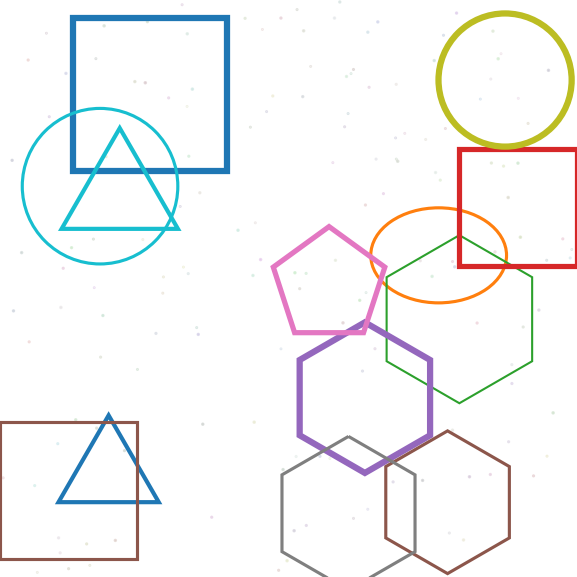[{"shape": "square", "thickness": 3, "radius": 0.67, "center": [0.26, 0.836]}, {"shape": "triangle", "thickness": 2, "radius": 0.5, "center": [0.188, 0.18]}, {"shape": "oval", "thickness": 1.5, "radius": 0.59, "center": [0.76, 0.557]}, {"shape": "hexagon", "thickness": 1, "radius": 0.73, "center": [0.795, 0.446]}, {"shape": "square", "thickness": 2.5, "radius": 0.51, "center": [0.897, 0.64]}, {"shape": "hexagon", "thickness": 3, "radius": 0.65, "center": [0.632, 0.311]}, {"shape": "hexagon", "thickness": 1.5, "radius": 0.62, "center": [0.775, 0.129]}, {"shape": "square", "thickness": 1.5, "radius": 0.59, "center": [0.118, 0.15]}, {"shape": "pentagon", "thickness": 2.5, "radius": 0.51, "center": [0.57, 0.505]}, {"shape": "hexagon", "thickness": 1.5, "radius": 0.67, "center": [0.603, 0.11]}, {"shape": "circle", "thickness": 3, "radius": 0.58, "center": [0.875, 0.861]}, {"shape": "triangle", "thickness": 2, "radius": 0.58, "center": [0.207, 0.661]}, {"shape": "circle", "thickness": 1.5, "radius": 0.67, "center": [0.173, 0.677]}]